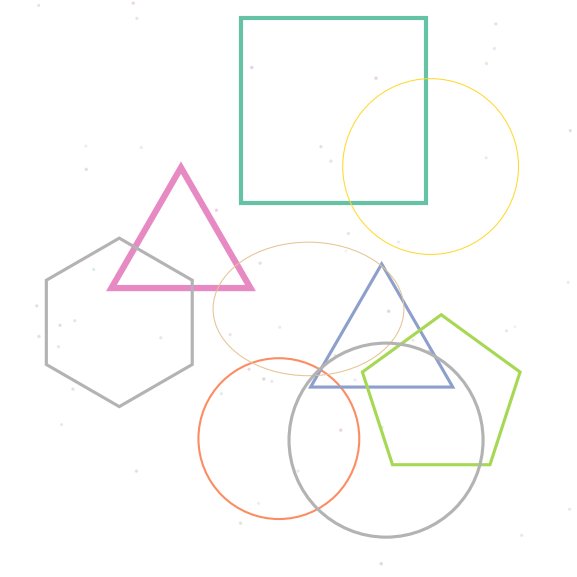[{"shape": "square", "thickness": 2, "radius": 0.8, "center": [0.577, 0.808]}, {"shape": "circle", "thickness": 1, "radius": 0.7, "center": [0.483, 0.24]}, {"shape": "triangle", "thickness": 1.5, "radius": 0.71, "center": [0.661, 0.4]}, {"shape": "triangle", "thickness": 3, "radius": 0.7, "center": [0.313, 0.57]}, {"shape": "pentagon", "thickness": 1.5, "radius": 0.72, "center": [0.764, 0.311]}, {"shape": "circle", "thickness": 0.5, "radius": 0.76, "center": [0.746, 0.711]}, {"shape": "oval", "thickness": 0.5, "radius": 0.83, "center": [0.534, 0.464]}, {"shape": "circle", "thickness": 1.5, "radius": 0.84, "center": [0.668, 0.237]}, {"shape": "hexagon", "thickness": 1.5, "radius": 0.73, "center": [0.207, 0.441]}]